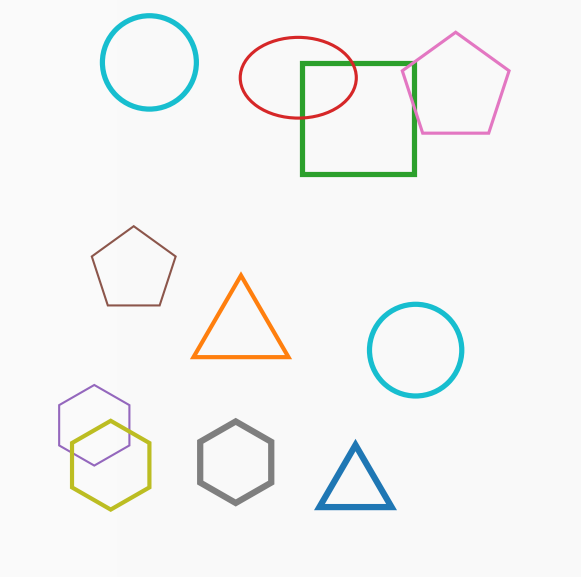[{"shape": "triangle", "thickness": 3, "radius": 0.36, "center": [0.612, 0.157]}, {"shape": "triangle", "thickness": 2, "radius": 0.47, "center": [0.415, 0.428]}, {"shape": "square", "thickness": 2.5, "radius": 0.48, "center": [0.616, 0.794]}, {"shape": "oval", "thickness": 1.5, "radius": 0.5, "center": [0.513, 0.865]}, {"shape": "hexagon", "thickness": 1, "radius": 0.35, "center": [0.162, 0.263]}, {"shape": "pentagon", "thickness": 1, "radius": 0.38, "center": [0.23, 0.532]}, {"shape": "pentagon", "thickness": 1.5, "radius": 0.48, "center": [0.784, 0.847]}, {"shape": "hexagon", "thickness": 3, "radius": 0.35, "center": [0.406, 0.199]}, {"shape": "hexagon", "thickness": 2, "radius": 0.38, "center": [0.19, 0.194]}, {"shape": "circle", "thickness": 2.5, "radius": 0.4, "center": [0.715, 0.393]}, {"shape": "circle", "thickness": 2.5, "radius": 0.4, "center": [0.257, 0.891]}]